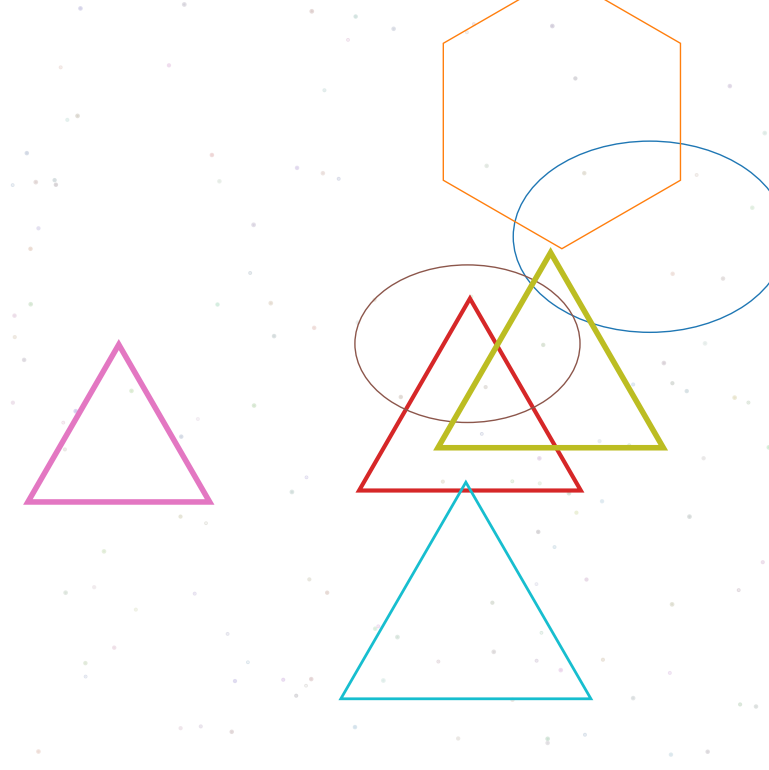[{"shape": "oval", "thickness": 0.5, "radius": 0.89, "center": [0.844, 0.693]}, {"shape": "hexagon", "thickness": 0.5, "radius": 0.89, "center": [0.73, 0.855]}, {"shape": "triangle", "thickness": 1.5, "radius": 0.83, "center": [0.61, 0.446]}, {"shape": "oval", "thickness": 0.5, "radius": 0.73, "center": [0.607, 0.554]}, {"shape": "triangle", "thickness": 2, "radius": 0.68, "center": [0.154, 0.416]}, {"shape": "triangle", "thickness": 2, "radius": 0.84, "center": [0.715, 0.503]}, {"shape": "triangle", "thickness": 1, "radius": 0.94, "center": [0.605, 0.186]}]